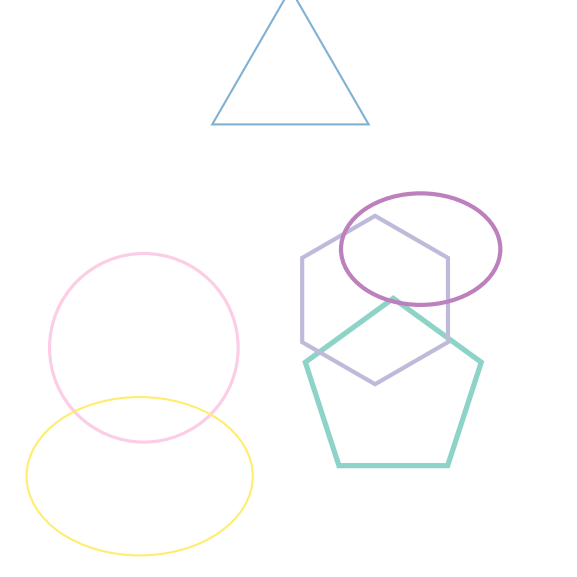[{"shape": "pentagon", "thickness": 2.5, "radius": 0.8, "center": [0.681, 0.322]}, {"shape": "hexagon", "thickness": 2, "radius": 0.73, "center": [0.649, 0.48]}, {"shape": "triangle", "thickness": 1, "radius": 0.78, "center": [0.503, 0.862]}, {"shape": "circle", "thickness": 1.5, "radius": 0.82, "center": [0.249, 0.397]}, {"shape": "oval", "thickness": 2, "radius": 0.69, "center": [0.728, 0.568]}, {"shape": "oval", "thickness": 1, "radius": 0.98, "center": [0.242, 0.175]}]